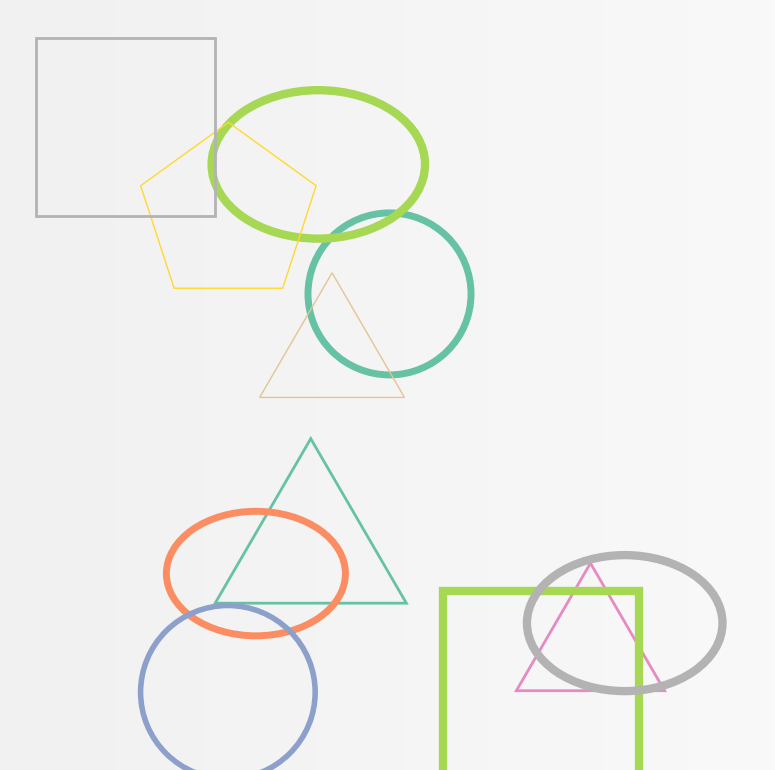[{"shape": "circle", "thickness": 2.5, "radius": 0.53, "center": [0.503, 0.618]}, {"shape": "triangle", "thickness": 1, "radius": 0.71, "center": [0.401, 0.288]}, {"shape": "oval", "thickness": 2.5, "radius": 0.58, "center": [0.33, 0.255]}, {"shape": "circle", "thickness": 2, "radius": 0.56, "center": [0.294, 0.101]}, {"shape": "triangle", "thickness": 1, "radius": 0.55, "center": [0.762, 0.158]}, {"shape": "oval", "thickness": 3, "radius": 0.69, "center": [0.411, 0.787]}, {"shape": "square", "thickness": 3, "radius": 0.63, "center": [0.698, 0.106]}, {"shape": "pentagon", "thickness": 0.5, "radius": 0.6, "center": [0.295, 0.722]}, {"shape": "triangle", "thickness": 0.5, "radius": 0.54, "center": [0.428, 0.538]}, {"shape": "square", "thickness": 1, "radius": 0.58, "center": [0.162, 0.835]}, {"shape": "oval", "thickness": 3, "radius": 0.63, "center": [0.806, 0.191]}]